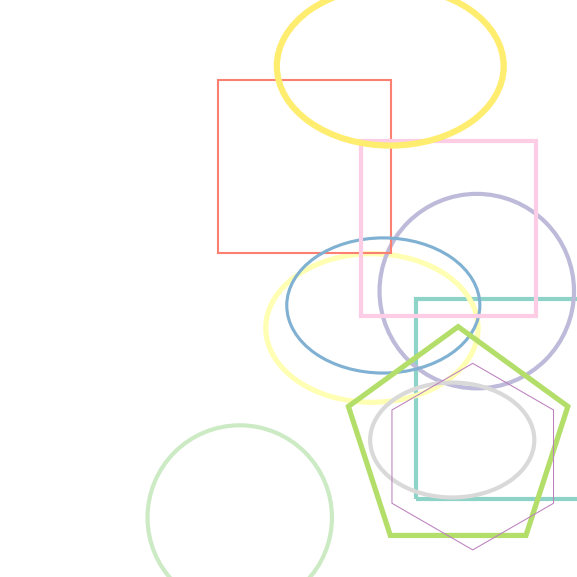[{"shape": "square", "thickness": 2, "radius": 0.87, "center": [0.894, 0.308]}, {"shape": "oval", "thickness": 2.5, "radius": 0.92, "center": [0.644, 0.431]}, {"shape": "circle", "thickness": 2, "radius": 0.84, "center": [0.826, 0.495]}, {"shape": "square", "thickness": 1, "radius": 0.75, "center": [0.527, 0.711]}, {"shape": "oval", "thickness": 1.5, "radius": 0.84, "center": [0.664, 0.47]}, {"shape": "pentagon", "thickness": 2.5, "radius": 1.0, "center": [0.793, 0.234]}, {"shape": "square", "thickness": 2, "radius": 0.76, "center": [0.777, 0.603]}, {"shape": "oval", "thickness": 2, "radius": 0.71, "center": [0.783, 0.237]}, {"shape": "hexagon", "thickness": 0.5, "radius": 0.81, "center": [0.819, 0.208]}, {"shape": "circle", "thickness": 2, "radius": 0.8, "center": [0.415, 0.103]}, {"shape": "oval", "thickness": 3, "radius": 0.98, "center": [0.676, 0.885]}]